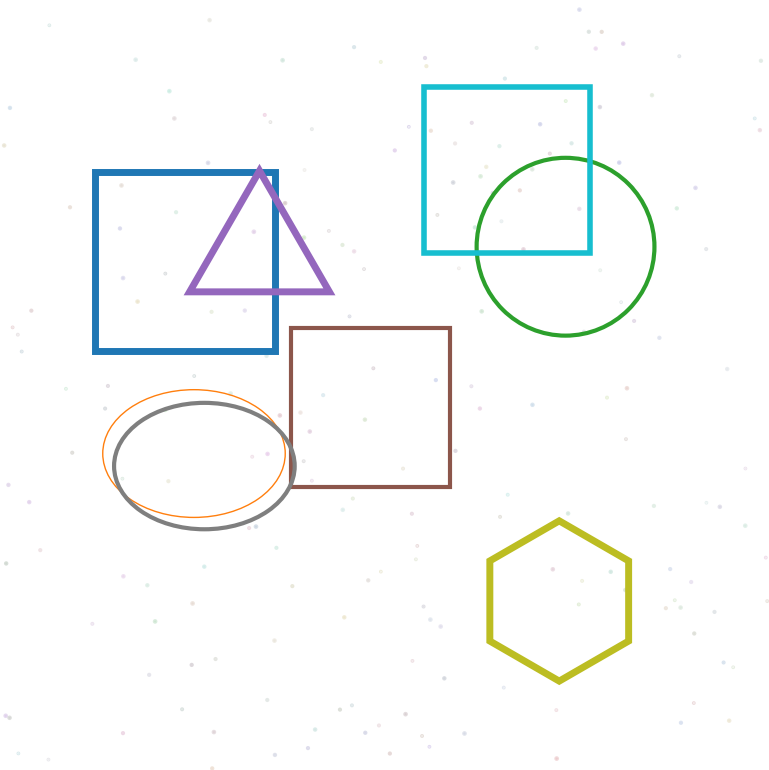[{"shape": "square", "thickness": 2.5, "radius": 0.58, "center": [0.24, 0.66]}, {"shape": "oval", "thickness": 0.5, "radius": 0.59, "center": [0.252, 0.411]}, {"shape": "circle", "thickness": 1.5, "radius": 0.58, "center": [0.734, 0.68]}, {"shape": "triangle", "thickness": 2.5, "radius": 0.52, "center": [0.337, 0.673]}, {"shape": "square", "thickness": 1.5, "radius": 0.51, "center": [0.481, 0.471]}, {"shape": "oval", "thickness": 1.5, "radius": 0.59, "center": [0.265, 0.395]}, {"shape": "hexagon", "thickness": 2.5, "radius": 0.52, "center": [0.726, 0.22]}, {"shape": "square", "thickness": 2, "radius": 0.54, "center": [0.658, 0.779]}]